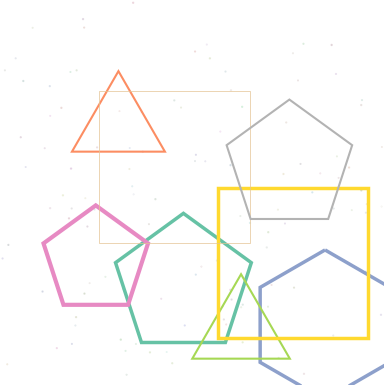[{"shape": "pentagon", "thickness": 2.5, "radius": 0.93, "center": [0.476, 0.26]}, {"shape": "triangle", "thickness": 1.5, "radius": 0.7, "center": [0.308, 0.676]}, {"shape": "hexagon", "thickness": 2.5, "radius": 0.97, "center": [0.844, 0.156]}, {"shape": "pentagon", "thickness": 3, "radius": 0.71, "center": [0.249, 0.324]}, {"shape": "triangle", "thickness": 1.5, "radius": 0.73, "center": [0.626, 0.142]}, {"shape": "square", "thickness": 2.5, "radius": 0.97, "center": [0.76, 0.317]}, {"shape": "square", "thickness": 0.5, "radius": 0.98, "center": [0.453, 0.566]}, {"shape": "pentagon", "thickness": 1.5, "radius": 0.86, "center": [0.752, 0.57]}]